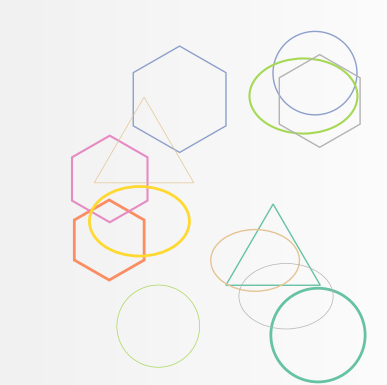[{"shape": "circle", "thickness": 2, "radius": 0.61, "center": [0.821, 0.13]}, {"shape": "triangle", "thickness": 1, "radius": 0.7, "center": [0.705, 0.329]}, {"shape": "hexagon", "thickness": 2, "radius": 0.52, "center": [0.282, 0.377]}, {"shape": "circle", "thickness": 1, "radius": 0.54, "center": [0.813, 0.81]}, {"shape": "hexagon", "thickness": 1, "radius": 0.69, "center": [0.464, 0.742]}, {"shape": "hexagon", "thickness": 1.5, "radius": 0.56, "center": [0.283, 0.535]}, {"shape": "oval", "thickness": 1.5, "radius": 0.7, "center": [0.783, 0.751]}, {"shape": "circle", "thickness": 0.5, "radius": 0.53, "center": [0.408, 0.153]}, {"shape": "oval", "thickness": 2, "radius": 0.65, "center": [0.36, 0.425]}, {"shape": "triangle", "thickness": 0.5, "radius": 0.74, "center": [0.372, 0.599]}, {"shape": "oval", "thickness": 1, "radius": 0.57, "center": [0.658, 0.324]}, {"shape": "hexagon", "thickness": 1, "radius": 0.6, "center": [0.825, 0.738]}, {"shape": "oval", "thickness": 0.5, "radius": 0.61, "center": [0.738, 0.231]}]